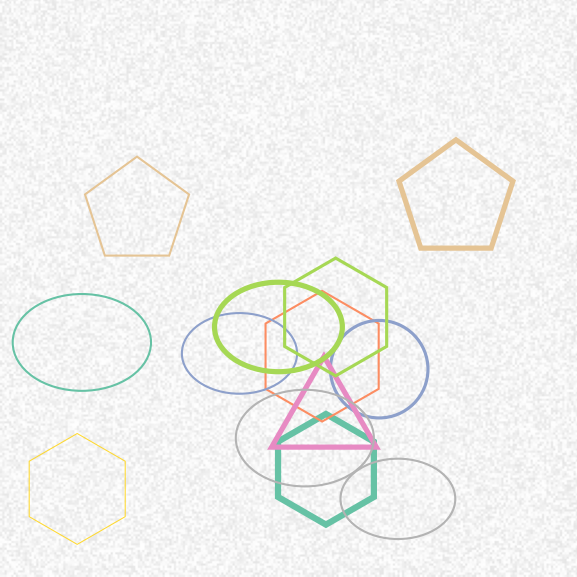[{"shape": "hexagon", "thickness": 3, "radius": 0.48, "center": [0.564, 0.186]}, {"shape": "oval", "thickness": 1, "radius": 0.6, "center": [0.142, 0.406]}, {"shape": "hexagon", "thickness": 1, "radius": 0.57, "center": [0.558, 0.382]}, {"shape": "circle", "thickness": 1.5, "radius": 0.42, "center": [0.657, 0.36]}, {"shape": "oval", "thickness": 1, "radius": 0.5, "center": [0.415, 0.387]}, {"shape": "triangle", "thickness": 2.5, "radius": 0.52, "center": [0.561, 0.277]}, {"shape": "hexagon", "thickness": 1.5, "radius": 0.51, "center": [0.581, 0.45]}, {"shape": "oval", "thickness": 2.5, "radius": 0.55, "center": [0.482, 0.433]}, {"shape": "hexagon", "thickness": 0.5, "radius": 0.48, "center": [0.134, 0.152]}, {"shape": "pentagon", "thickness": 2.5, "radius": 0.52, "center": [0.79, 0.653]}, {"shape": "pentagon", "thickness": 1, "radius": 0.47, "center": [0.237, 0.633]}, {"shape": "oval", "thickness": 1, "radius": 0.6, "center": [0.528, 0.241]}, {"shape": "oval", "thickness": 1, "radius": 0.5, "center": [0.689, 0.135]}]